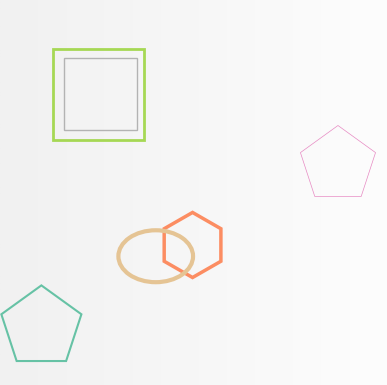[{"shape": "pentagon", "thickness": 1.5, "radius": 0.54, "center": [0.107, 0.15]}, {"shape": "hexagon", "thickness": 2.5, "radius": 0.42, "center": [0.497, 0.364]}, {"shape": "pentagon", "thickness": 0.5, "radius": 0.51, "center": [0.872, 0.572]}, {"shape": "square", "thickness": 2, "radius": 0.59, "center": [0.254, 0.754]}, {"shape": "oval", "thickness": 3, "radius": 0.48, "center": [0.402, 0.334]}, {"shape": "square", "thickness": 1, "radius": 0.47, "center": [0.259, 0.756]}]